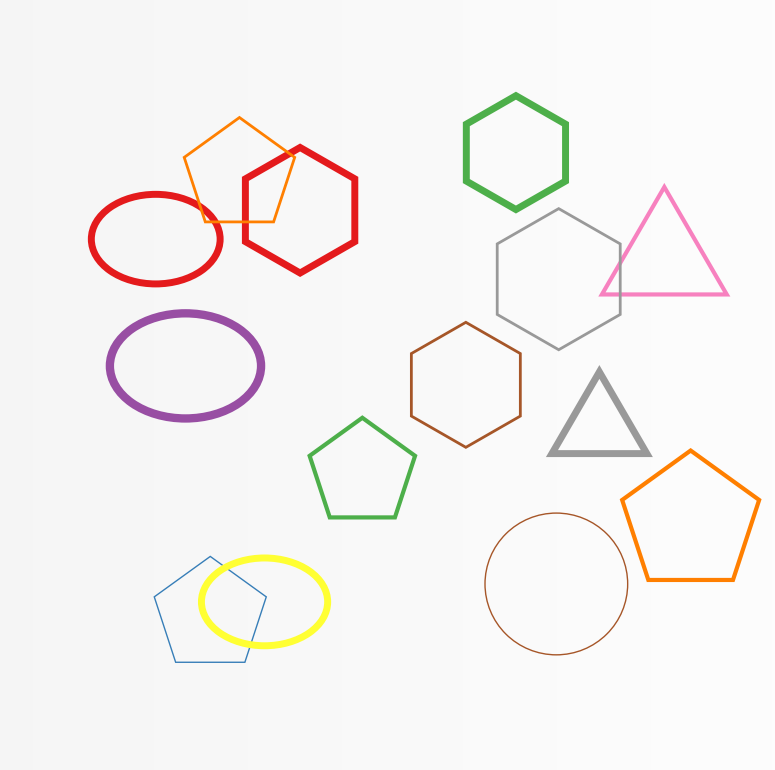[{"shape": "hexagon", "thickness": 2.5, "radius": 0.41, "center": [0.387, 0.727]}, {"shape": "oval", "thickness": 2.5, "radius": 0.42, "center": [0.201, 0.689]}, {"shape": "pentagon", "thickness": 0.5, "radius": 0.38, "center": [0.271, 0.201]}, {"shape": "pentagon", "thickness": 1.5, "radius": 0.36, "center": [0.468, 0.386]}, {"shape": "hexagon", "thickness": 2.5, "radius": 0.37, "center": [0.666, 0.802]}, {"shape": "oval", "thickness": 3, "radius": 0.49, "center": [0.239, 0.525]}, {"shape": "pentagon", "thickness": 1.5, "radius": 0.46, "center": [0.891, 0.322]}, {"shape": "pentagon", "thickness": 1, "radius": 0.37, "center": [0.309, 0.772]}, {"shape": "oval", "thickness": 2.5, "radius": 0.41, "center": [0.341, 0.218]}, {"shape": "hexagon", "thickness": 1, "radius": 0.41, "center": [0.601, 0.5]}, {"shape": "circle", "thickness": 0.5, "radius": 0.46, "center": [0.718, 0.242]}, {"shape": "triangle", "thickness": 1.5, "radius": 0.46, "center": [0.857, 0.664]}, {"shape": "triangle", "thickness": 2.5, "radius": 0.35, "center": [0.773, 0.446]}, {"shape": "hexagon", "thickness": 1, "radius": 0.46, "center": [0.721, 0.637]}]